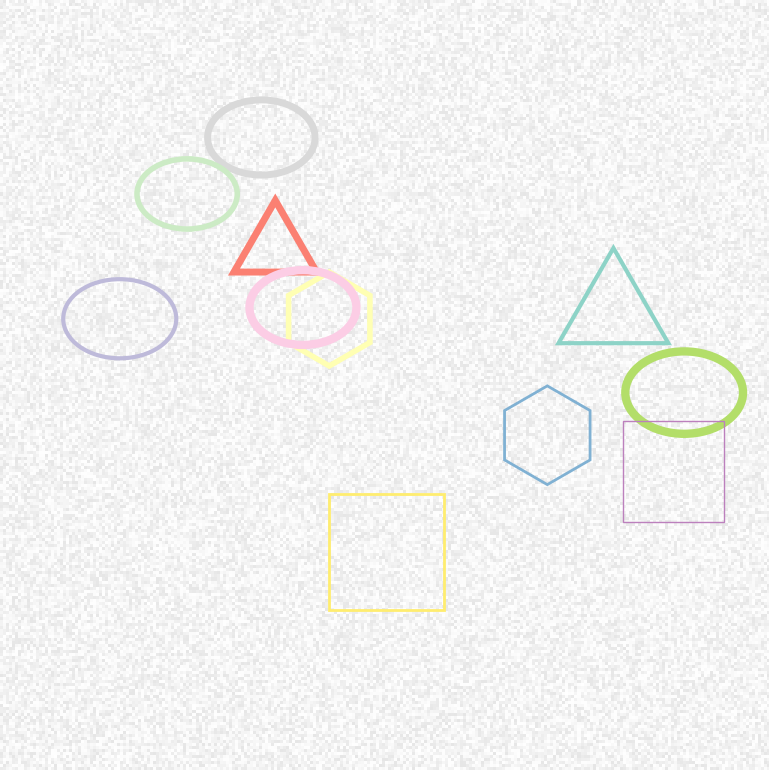[{"shape": "triangle", "thickness": 1.5, "radius": 0.41, "center": [0.797, 0.595]}, {"shape": "hexagon", "thickness": 2, "radius": 0.3, "center": [0.428, 0.586]}, {"shape": "oval", "thickness": 1.5, "radius": 0.37, "center": [0.156, 0.586]}, {"shape": "triangle", "thickness": 2.5, "radius": 0.31, "center": [0.358, 0.678]}, {"shape": "hexagon", "thickness": 1, "radius": 0.32, "center": [0.711, 0.435]}, {"shape": "oval", "thickness": 3, "radius": 0.38, "center": [0.889, 0.49]}, {"shape": "oval", "thickness": 3, "radius": 0.35, "center": [0.393, 0.601]}, {"shape": "oval", "thickness": 2.5, "radius": 0.35, "center": [0.339, 0.821]}, {"shape": "square", "thickness": 0.5, "radius": 0.33, "center": [0.875, 0.388]}, {"shape": "oval", "thickness": 2, "radius": 0.33, "center": [0.243, 0.748]}, {"shape": "square", "thickness": 1, "radius": 0.37, "center": [0.502, 0.283]}]